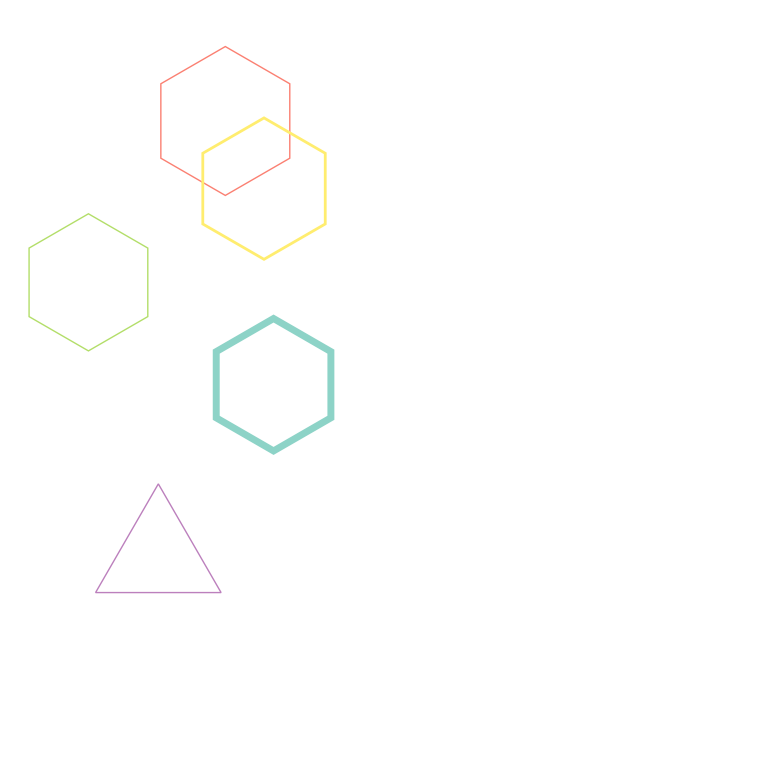[{"shape": "hexagon", "thickness": 2.5, "radius": 0.43, "center": [0.355, 0.5]}, {"shape": "hexagon", "thickness": 0.5, "radius": 0.48, "center": [0.293, 0.843]}, {"shape": "hexagon", "thickness": 0.5, "radius": 0.45, "center": [0.115, 0.633]}, {"shape": "triangle", "thickness": 0.5, "radius": 0.47, "center": [0.206, 0.277]}, {"shape": "hexagon", "thickness": 1, "radius": 0.46, "center": [0.343, 0.755]}]